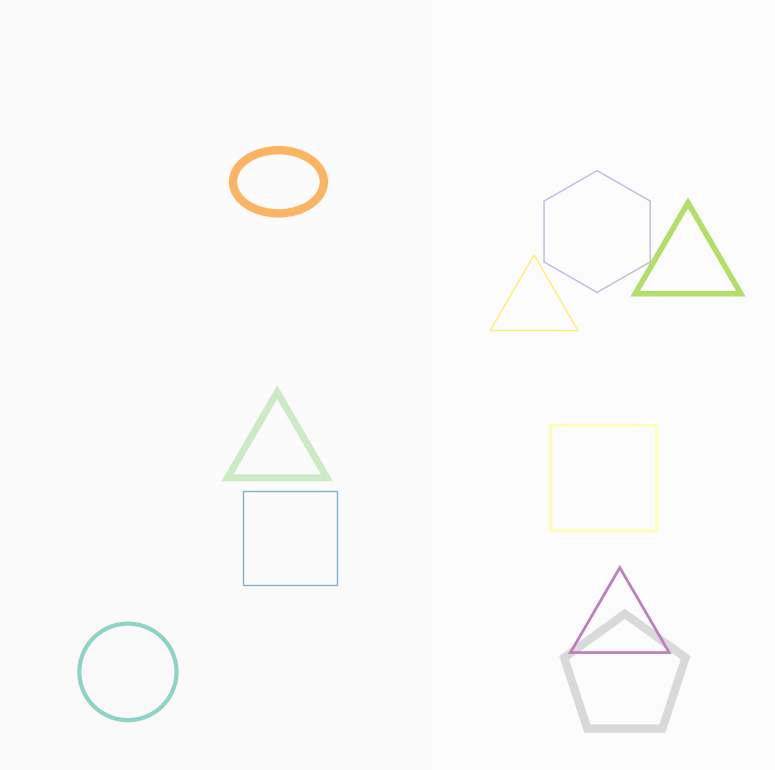[{"shape": "circle", "thickness": 1.5, "radius": 0.31, "center": [0.165, 0.127]}, {"shape": "square", "thickness": 1, "radius": 0.34, "center": [0.778, 0.38]}, {"shape": "hexagon", "thickness": 0.5, "radius": 0.4, "center": [0.77, 0.699]}, {"shape": "square", "thickness": 0.5, "radius": 0.31, "center": [0.374, 0.301]}, {"shape": "oval", "thickness": 3, "radius": 0.29, "center": [0.359, 0.764]}, {"shape": "triangle", "thickness": 2, "radius": 0.39, "center": [0.888, 0.658]}, {"shape": "pentagon", "thickness": 3, "radius": 0.41, "center": [0.806, 0.12]}, {"shape": "triangle", "thickness": 1, "radius": 0.37, "center": [0.8, 0.189]}, {"shape": "triangle", "thickness": 2.5, "radius": 0.37, "center": [0.358, 0.417]}, {"shape": "triangle", "thickness": 0.5, "radius": 0.33, "center": [0.689, 0.603]}]